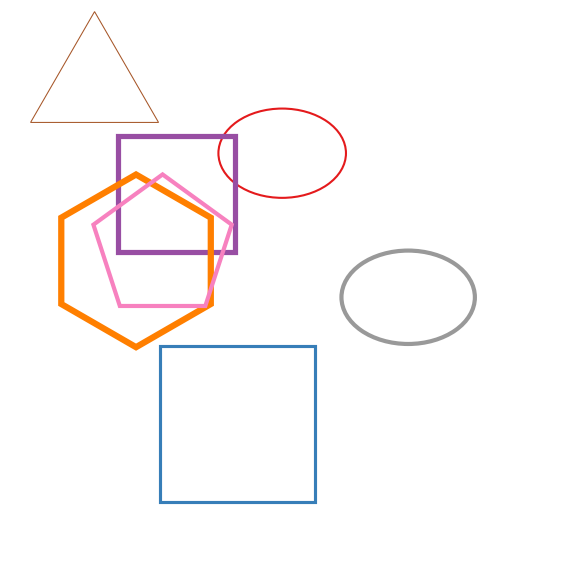[{"shape": "oval", "thickness": 1, "radius": 0.55, "center": [0.489, 0.734]}, {"shape": "square", "thickness": 1.5, "radius": 0.67, "center": [0.411, 0.265]}, {"shape": "square", "thickness": 2.5, "radius": 0.5, "center": [0.306, 0.663]}, {"shape": "hexagon", "thickness": 3, "radius": 0.75, "center": [0.236, 0.547]}, {"shape": "triangle", "thickness": 0.5, "radius": 0.64, "center": [0.164, 0.851]}, {"shape": "pentagon", "thickness": 2, "radius": 0.63, "center": [0.282, 0.571]}, {"shape": "oval", "thickness": 2, "radius": 0.58, "center": [0.707, 0.484]}]